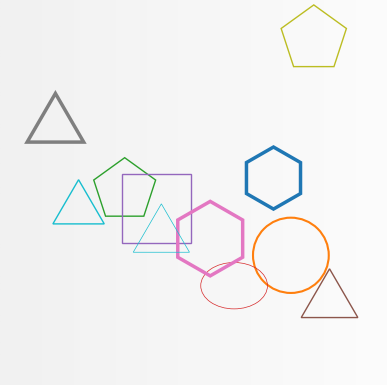[{"shape": "hexagon", "thickness": 2.5, "radius": 0.4, "center": [0.706, 0.538]}, {"shape": "circle", "thickness": 1.5, "radius": 0.49, "center": [0.751, 0.337]}, {"shape": "pentagon", "thickness": 1, "radius": 0.42, "center": [0.322, 0.506]}, {"shape": "oval", "thickness": 0.5, "radius": 0.43, "center": [0.604, 0.258]}, {"shape": "square", "thickness": 1, "radius": 0.45, "center": [0.404, 0.458]}, {"shape": "triangle", "thickness": 1, "radius": 0.42, "center": [0.85, 0.217]}, {"shape": "hexagon", "thickness": 2.5, "radius": 0.48, "center": [0.542, 0.38]}, {"shape": "triangle", "thickness": 2.5, "radius": 0.42, "center": [0.143, 0.673]}, {"shape": "pentagon", "thickness": 1, "radius": 0.44, "center": [0.81, 0.899]}, {"shape": "triangle", "thickness": 0.5, "radius": 0.42, "center": [0.416, 0.387]}, {"shape": "triangle", "thickness": 1, "radius": 0.38, "center": [0.203, 0.457]}]